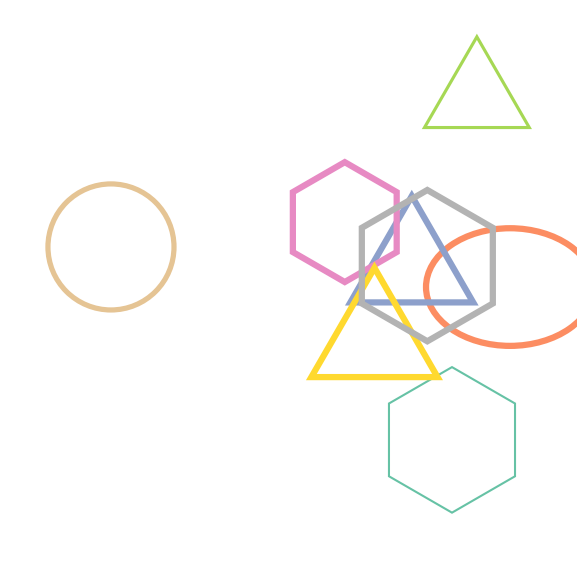[{"shape": "hexagon", "thickness": 1, "radius": 0.63, "center": [0.783, 0.237]}, {"shape": "oval", "thickness": 3, "radius": 0.73, "center": [0.883, 0.502]}, {"shape": "triangle", "thickness": 3, "radius": 0.61, "center": [0.713, 0.537]}, {"shape": "hexagon", "thickness": 3, "radius": 0.52, "center": [0.597, 0.615]}, {"shape": "triangle", "thickness": 1.5, "radius": 0.52, "center": [0.826, 0.831]}, {"shape": "triangle", "thickness": 3, "radius": 0.63, "center": [0.648, 0.409]}, {"shape": "circle", "thickness": 2.5, "radius": 0.55, "center": [0.192, 0.572]}, {"shape": "hexagon", "thickness": 3, "radius": 0.65, "center": [0.74, 0.539]}]